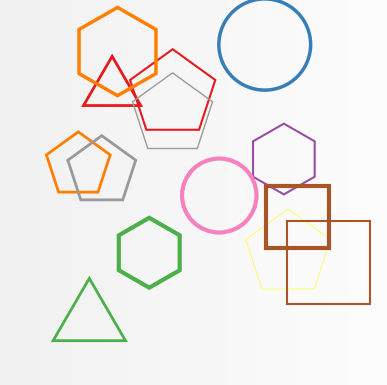[{"shape": "pentagon", "thickness": 1.5, "radius": 0.58, "center": [0.446, 0.757]}, {"shape": "triangle", "thickness": 2, "radius": 0.43, "center": [0.289, 0.768]}, {"shape": "circle", "thickness": 2.5, "radius": 0.59, "center": [0.683, 0.884]}, {"shape": "hexagon", "thickness": 3, "radius": 0.45, "center": [0.385, 0.343]}, {"shape": "triangle", "thickness": 2, "radius": 0.54, "center": [0.23, 0.169]}, {"shape": "hexagon", "thickness": 1.5, "radius": 0.46, "center": [0.733, 0.587]}, {"shape": "hexagon", "thickness": 2.5, "radius": 0.57, "center": [0.303, 0.866]}, {"shape": "pentagon", "thickness": 2, "radius": 0.43, "center": [0.202, 0.571]}, {"shape": "pentagon", "thickness": 0.5, "radius": 0.57, "center": [0.744, 0.342]}, {"shape": "square", "thickness": 1.5, "radius": 0.54, "center": [0.848, 0.319]}, {"shape": "square", "thickness": 3, "radius": 0.4, "center": [0.767, 0.436]}, {"shape": "circle", "thickness": 3, "radius": 0.48, "center": [0.566, 0.492]}, {"shape": "pentagon", "thickness": 1, "radius": 0.54, "center": [0.445, 0.702]}, {"shape": "pentagon", "thickness": 2, "radius": 0.46, "center": [0.263, 0.555]}]